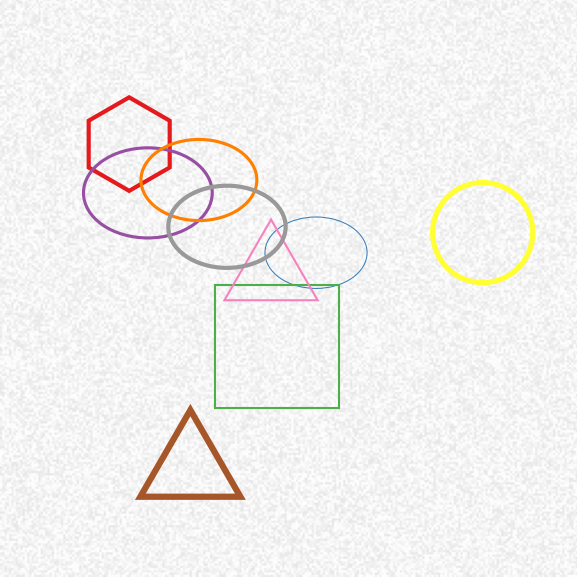[{"shape": "hexagon", "thickness": 2, "radius": 0.4, "center": [0.224, 0.75]}, {"shape": "oval", "thickness": 0.5, "radius": 0.44, "center": [0.547, 0.562]}, {"shape": "square", "thickness": 1, "radius": 0.53, "center": [0.479, 0.4]}, {"shape": "oval", "thickness": 1.5, "radius": 0.56, "center": [0.256, 0.665]}, {"shape": "oval", "thickness": 1.5, "radius": 0.5, "center": [0.344, 0.687]}, {"shape": "circle", "thickness": 2.5, "radius": 0.43, "center": [0.836, 0.596]}, {"shape": "triangle", "thickness": 3, "radius": 0.5, "center": [0.33, 0.189]}, {"shape": "triangle", "thickness": 1, "radius": 0.47, "center": [0.469, 0.526]}, {"shape": "oval", "thickness": 2, "radius": 0.51, "center": [0.393, 0.606]}]